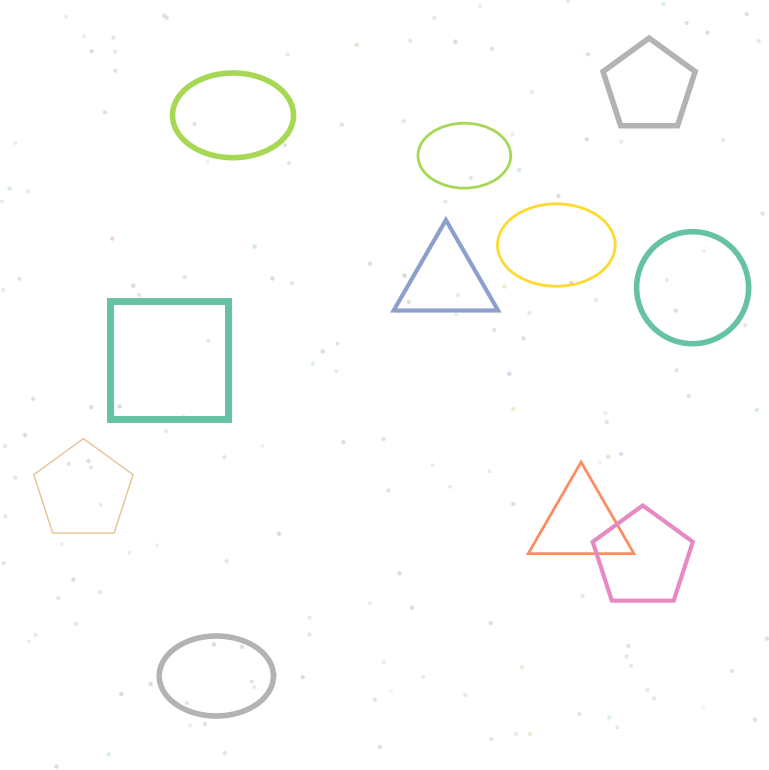[{"shape": "circle", "thickness": 2, "radius": 0.36, "center": [0.899, 0.626]}, {"shape": "square", "thickness": 2.5, "radius": 0.38, "center": [0.22, 0.533]}, {"shape": "triangle", "thickness": 1, "radius": 0.4, "center": [0.755, 0.321]}, {"shape": "triangle", "thickness": 1.5, "radius": 0.39, "center": [0.579, 0.636]}, {"shape": "pentagon", "thickness": 1.5, "radius": 0.34, "center": [0.835, 0.275]}, {"shape": "oval", "thickness": 1, "radius": 0.3, "center": [0.603, 0.798]}, {"shape": "oval", "thickness": 2, "radius": 0.39, "center": [0.303, 0.85]}, {"shape": "oval", "thickness": 1, "radius": 0.38, "center": [0.723, 0.682]}, {"shape": "pentagon", "thickness": 0.5, "radius": 0.34, "center": [0.108, 0.363]}, {"shape": "oval", "thickness": 2, "radius": 0.37, "center": [0.281, 0.122]}, {"shape": "pentagon", "thickness": 2, "radius": 0.31, "center": [0.843, 0.888]}]